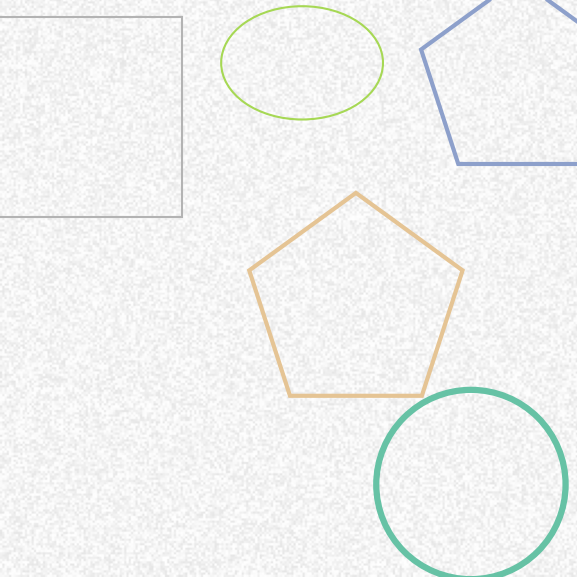[{"shape": "circle", "thickness": 3, "radius": 0.82, "center": [0.815, 0.16]}, {"shape": "pentagon", "thickness": 2, "radius": 0.89, "center": [0.898, 0.859]}, {"shape": "oval", "thickness": 1, "radius": 0.7, "center": [0.523, 0.89]}, {"shape": "pentagon", "thickness": 2, "radius": 0.97, "center": [0.616, 0.471]}, {"shape": "square", "thickness": 1, "radius": 0.87, "center": [0.143, 0.797]}]